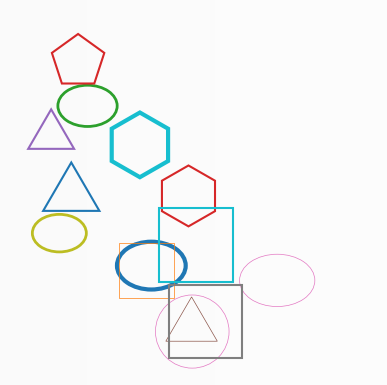[{"shape": "triangle", "thickness": 1.5, "radius": 0.42, "center": [0.184, 0.494]}, {"shape": "oval", "thickness": 3, "radius": 0.44, "center": [0.391, 0.31]}, {"shape": "square", "thickness": 0.5, "radius": 0.36, "center": [0.378, 0.297]}, {"shape": "oval", "thickness": 2, "radius": 0.38, "center": [0.226, 0.725]}, {"shape": "pentagon", "thickness": 1.5, "radius": 0.36, "center": [0.202, 0.841]}, {"shape": "hexagon", "thickness": 1.5, "radius": 0.4, "center": [0.486, 0.491]}, {"shape": "triangle", "thickness": 1.5, "radius": 0.34, "center": [0.132, 0.648]}, {"shape": "triangle", "thickness": 0.5, "radius": 0.38, "center": [0.494, 0.152]}, {"shape": "oval", "thickness": 0.5, "radius": 0.49, "center": [0.715, 0.272]}, {"shape": "circle", "thickness": 0.5, "radius": 0.47, "center": [0.496, 0.139]}, {"shape": "square", "thickness": 1.5, "radius": 0.47, "center": [0.53, 0.166]}, {"shape": "oval", "thickness": 2, "radius": 0.35, "center": [0.153, 0.394]}, {"shape": "square", "thickness": 1.5, "radius": 0.48, "center": [0.506, 0.363]}, {"shape": "hexagon", "thickness": 3, "radius": 0.42, "center": [0.361, 0.624]}]